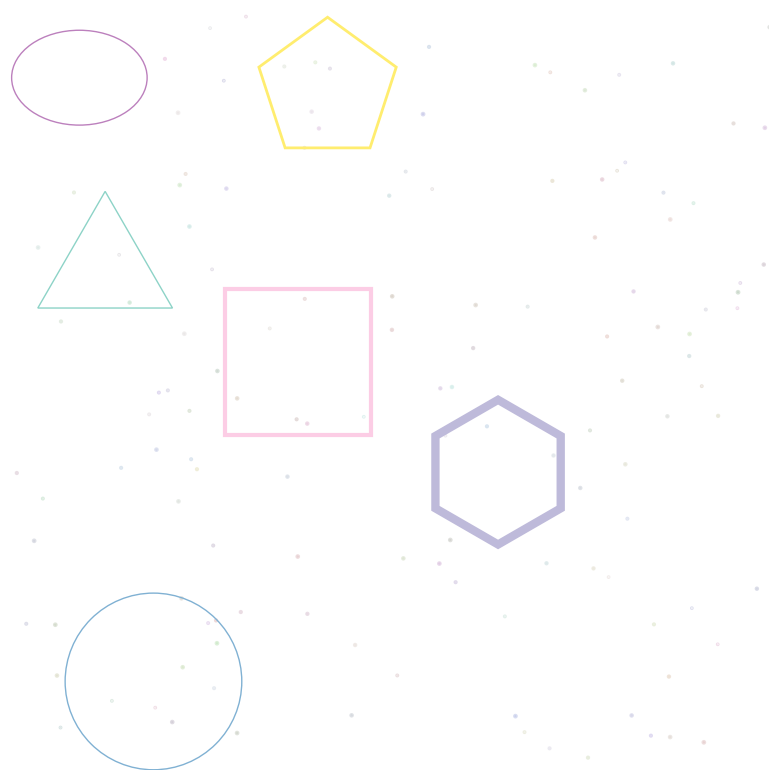[{"shape": "triangle", "thickness": 0.5, "radius": 0.5, "center": [0.137, 0.65]}, {"shape": "hexagon", "thickness": 3, "radius": 0.47, "center": [0.647, 0.387]}, {"shape": "circle", "thickness": 0.5, "radius": 0.57, "center": [0.199, 0.115]}, {"shape": "square", "thickness": 1.5, "radius": 0.47, "center": [0.387, 0.53]}, {"shape": "oval", "thickness": 0.5, "radius": 0.44, "center": [0.103, 0.899]}, {"shape": "pentagon", "thickness": 1, "radius": 0.47, "center": [0.425, 0.884]}]